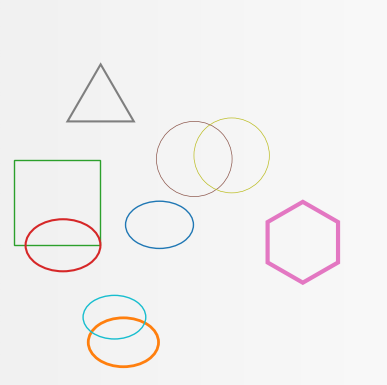[{"shape": "oval", "thickness": 1, "radius": 0.44, "center": [0.412, 0.416]}, {"shape": "oval", "thickness": 2, "radius": 0.45, "center": [0.318, 0.111]}, {"shape": "square", "thickness": 1, "radius": 0.56, "center": [0.148, 0.474]}, {"shape": "oval", "thickness": 1.5, "radius": 0.48, "center": [0.163, 0.363]}, {"shape": "circle", "thickness": 0.5, "radius": 0.49, "center": [0.501, 0.587]}, {"shape": "hexagon", "thickness": 3, "radius": 0.52, "center": [0.781, 0.371]}, {"shape": "triangle", "thickness": 1.5, "radius": 0.49, "center": [0.26, 0.734]}, {"shape": "circle", "thickness": 0.5, "radius": 0.49, "center": [0.598, 0.596]}, {"shape": "oval", "thickness": 1, "radius": 0.4, "center": [0.295, 0.176]}]